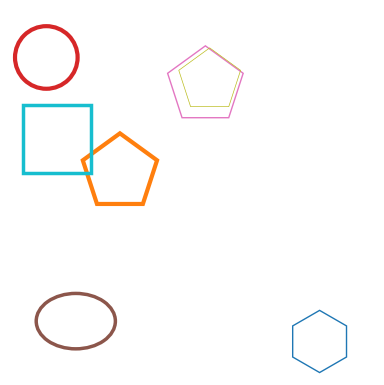[{"shape": "hexagon", "thickness": 1, "radius": 0.4, "center": [0.83, 0.113]}, {"shape": "pentagon", "thickness": 3, "radius": 0.51, "center": [0.311, 0.552]}, {"shape": "circle", "thickness": 3, "radius": 0.41, "center": [0.12, 0.851]}, {"shape": "oval", "thickness": 2.5, "radius": 0.51, "center": [0.197, 0.166]}, {"shape": "pentagon", "thickness": 1, "radius": 0.52, "center": [0.533, 0.778]}, {"shape": "pentagon", "thickness": 0.5, "radius": 0.42, "center": [0.545, 0.791]}, {"shape": "square", "thickness": 2.5, "radius": 0.45, "center": [0.148, 0.639]}]